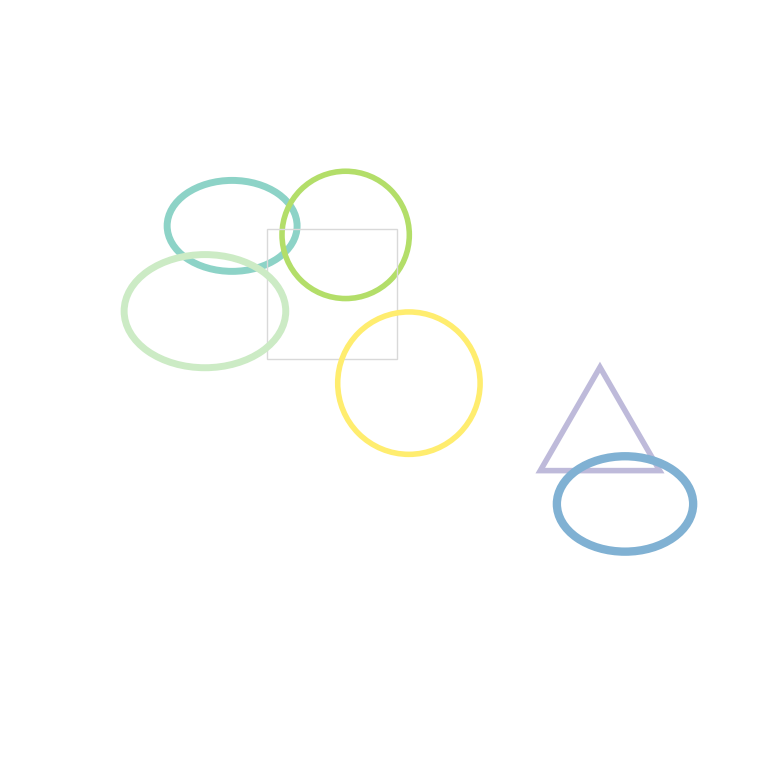[{"shape": "oval", "thickness": 2.5, "radius": 0.42, "center": [0.301, 0.707]}, {"shape": "triangle", "thickness": 2, "radius": 0.45, "center": [0.779, 0.434]}, {"shape": "oval", "thickness": 3, "radius": 0.44, "center": [0.812, 0.346]}, {"shape": "circle", "thickness": 2, "radius": 0.41, "center": [0.449, 0.695]}, {"shape": "square", "thickness": 0.5, "radius": 0.42, "center": [0.431, 0.618]}, {"shape": "oval", "thickness": 2.5, "radius": 0.52, "center": [0.266, 0.596]}, {"shape": "circle", "thickness": 2, "radius": 0.46, "center": [0.531, 0.502]}]